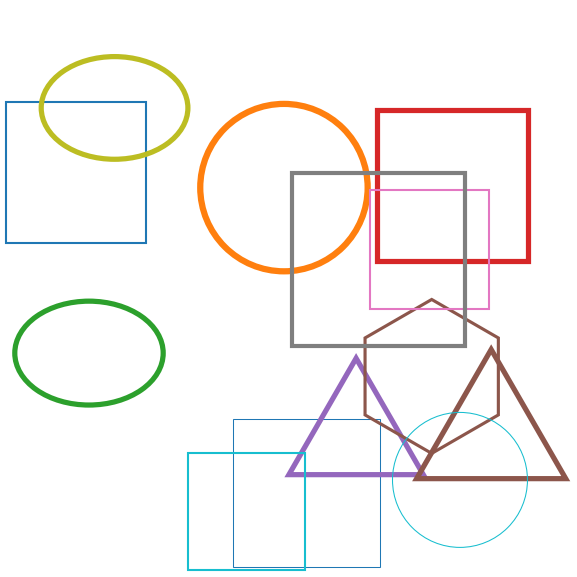[{"shape": "square", "thickness": 0.5, "radius": 0.64, "center": [0.531, 0.145]}, {"shape": "square", "thickness": 1, "radius": 0.61, "center": [0.132, 0.7]}, {"shape": "circle", "thickness": 3, "radius": 0.72, "center": [0.492, 0.674]}, {"shape": "oval", "thickness": 2.5, "radius": 0.64, "center": [0.154, 0.388]}, {"shape": "square", "thickness": 2.5, "radius": 0.65, "center": [0.783, 0.678]}, {"shape": "triangle", "thickness": 2.5, "radius": 0.67, "center": [0.617, 0.244]}, {"shape": "triangle", "thickness": 2.5, "radius": 0.75, "center": [0.851, 0.245]}, {"shape": "hexagon", "thickness": 1.5, "radius": 0.67, "center": [0.748, 0.347]}, {"shape": "square", "thickness": 1, "radius": 0.51, "center": [0.743, 0.568]}, {"shape": "square", "thickness": 2, "radius": 0.75, "center": [0.655, 0.55]}, {"shape": "oval", "thickness": 2.5, "radius": 0.63, "center": [0.198, 0.812]}, {"shape": "circle", "thickness": 0.5, "radius": 0.58, "center": [0.797, 0.168]}, {"shape": "square", "thickness": 1, "radius": 0.51, "center": [0.428, 0.114]}]